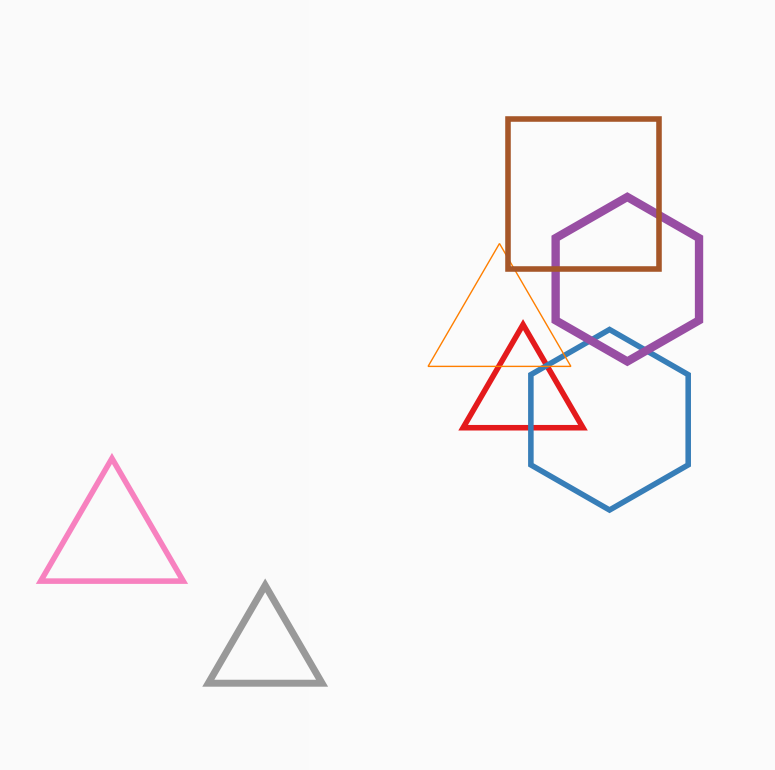[{"shape": "triangle", "thickness": 2, "radius": 0.45, "center": [0.675, 0.489]}, {"shape": "hexagon", "thickness": 2, "radius": 0.59, "center": [0.786, 0.455]}, {"shape": "hexagon", "thickness": 3, "radius": 0.53, "center": [0.809, 0.637]}, {"shape": "triangle", "thickness": 0.5, "radius": 0.53, "center": [0.644, 0.577]}, {"shape": "square", "thickness": 2, "radius": 0.49, "center": [0.753, 0.749]}, {"shape": "triangle", "thickness": 2, "radius": 0.53, "center": [0.144, 0.298]}, {"shape": "triangle", "thickness": 2.5, "radius": 0.42, "center": [0.342, 0.155]}]